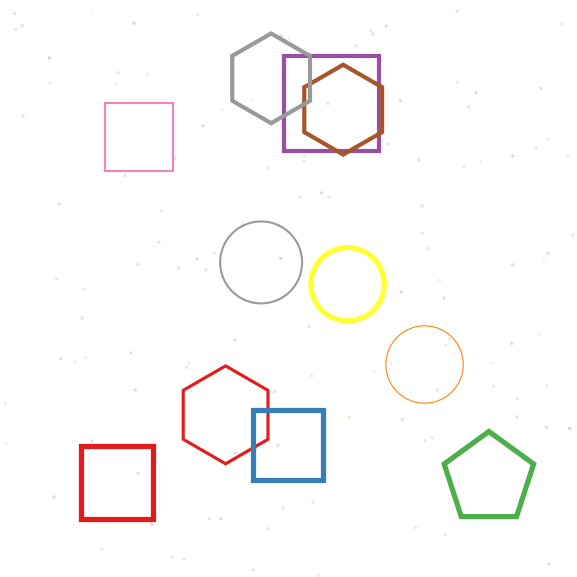[{"shape": "hexagon", "thickness": 1.5, "radius": 0.42, "center": [0.391, 0.281]}, {"shape": "square", "thickness": 2.5, "radius": 0.32, "center": [0.203, 0.163]}, {"shape": "square", "thickness": 2.5, "radius": 0.3, "center": [0.499, 0.229]}, {"shape": "pentagon", "thickness": 2.5, "radius": 0.41, "center": [0.847, 0.17]}, {"shape": "square", "thickness": 2, "radius": 0.41, "center": [0.574, 0.82]}, {"shape": "circle", "thickness": 0.5, "radius": 0.34, "center": [0.735, 0.368]}, {"shape": "circle", "thickness": 2.5, "radius": 0.32, "center": [0.602, 0.507]}, {"shape": "hexagon", "thickness": 2, "radius": 0.39, "center": [0.594, 0.809]}, {"shape": "square", "thickness": 1, "radius": 0.29, "center": [0.241, 0.762]}, {"shape": "circle", "thickness": 1, "radius": 0.35, "center": [0.452, 0.545]}, {"shape": "hexagon", "thickness": 2, "radius": 0.39, "center": [0.47, 0.863]}]